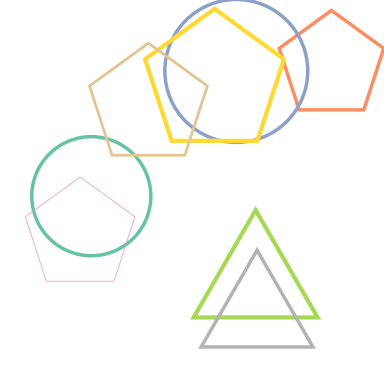[{"shape": "circle", "thickness": 2.5, "radius": 0.77, "center": [0.237, 0.49]}, {"shape": "pentagon", "thickness": 2.5, "radius": 0.71, "center": [0.861, 0.83]}, {"shape": "circle", "thickness": 2.5, "radius": 0.93, "center": [0.614, 0.816]}, {"shape": "pentagon", "thickness": 0.5, "radius": 0.75, "center": [0.208, 0.391]}, {"shape": "triangle", "thickness": 3, "radius": 0.93, "center": [0.664, 0.268]}, {"shape": "pentagon", "thickness": 3, "radius": 0.95, "center": [0.557, 0.788]}, {"shape": "pentagon", "thickness": 2, "radius": 0.8, "center": [0.386, 0.727]}, {"shape": "triangle", "thickness": 2.5, "radius": 0.84, "center": [0.668, 0.183]}]